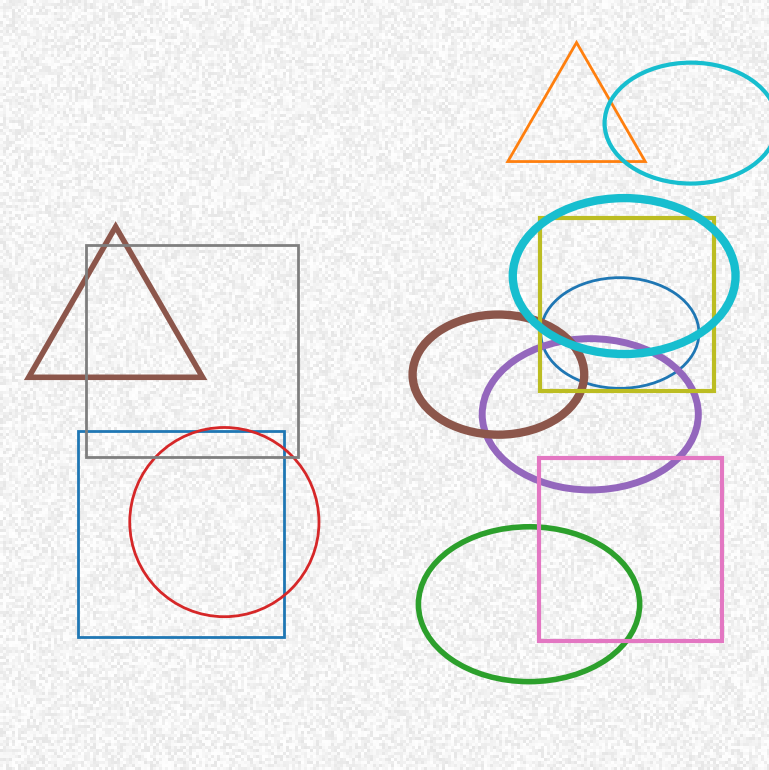[{"shape": "square", "thickness": 1, "radius": 0.67, "center": [0.235, 0.306]}, {"shape": "oval", "thickness": 1, "radius": 0.51, "center": [0.805, 0.568]}, {"shape": "triangle", "thickness": 1, "radius": 0.52, "center": [0.749, 0.842]}, {"shape": "oval", "thickness": 2, "radius": 0.72, "center": [0.687, 0.215]}, {"shape": "circle", "thickness": 1, "radius": 0.61, "center": [0.291, 0.322]}, {"shape": "oval", "thickness": 2.5, "radius": 0.7, "center": [0.767, 0.462]}, {"shape": "oval", "thickness": 3, "radius": 0.56, "center": [0.647, 0.513]}, {"shape": "triangle", "thickness": 2, "radius": 0.65, "center": [0.15, 0.575]}, {"shape": "square", "thickness": 1.5, "radius": 0.59, "center": [0.818, 0.287]}, {"shape": "square", "thickness": 1, "radius": 0.69, "center": [0.25, 0.545]}, {"shape": "square", "thickness": 1.5, "radius": 0.56, "center": [0.814, 0.605]}, {"shape": "oval", "thickness": 3, "radius": 0.72, "center": [0.811, 0.641]}, {"shape": "oval", "thickness": 1.5, "radius": 0.56, "center": [0.897, 0.84]}]